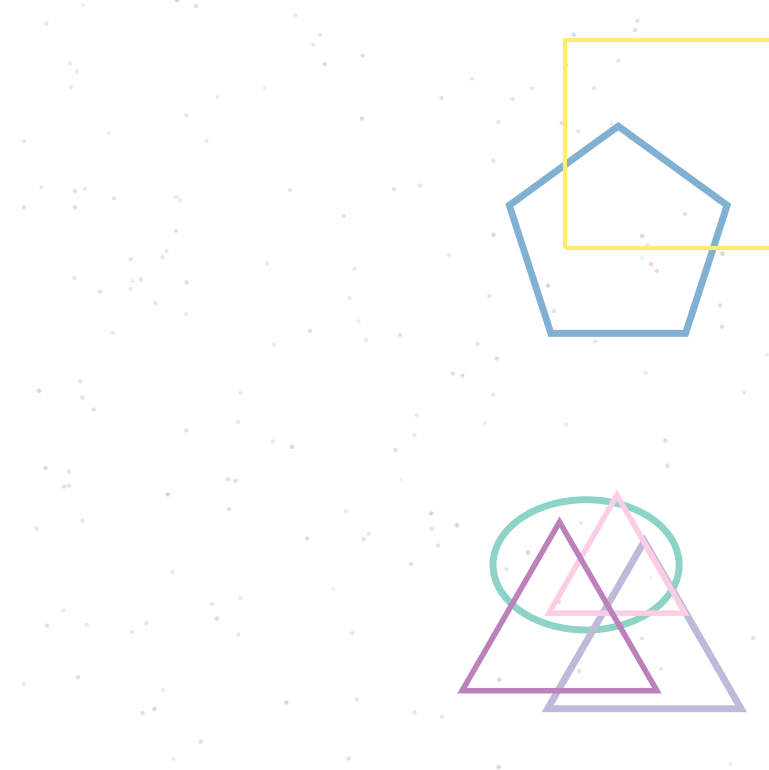[{"shape": "oval", "thickness": 2.5, "radius": 0.6, "center": [0.761, 0.266]}, {"shape": "triangle", "thickness": 2.5, "radius": 0.73, "center": [0.837, 0.152]}, {"shape": "pentagon", "thickness": 2.5, "radius": 0.74, "center": [0.803, 0.687]}, {"shape": "triangle", "thickness": 2, "radius": 0.51, "center": [0.801, 0.255]}, {"shape": "triangle", "thickness": 2, "radius": 0.73, "center": [0.727, 0.176]}, {"shape": "square", "thickness": 1.5, "radius": 0.68, "center": [0.87, 0.813]}]